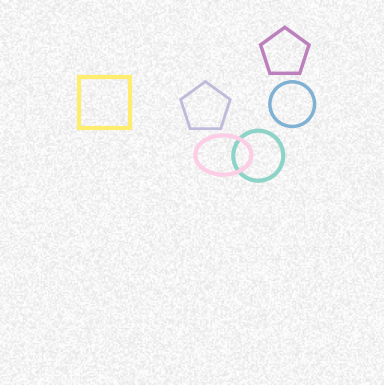[{"shape": "circle", "thickness": 3, "radius": 0.32, "center": [0.671, 0.596]}, {"shape": "pentagon", "thickness": 2, "radius": 0.34, "center": [0.534, 0.721]}, {"shape": "circle", "thickness": 2.5, "radius": 0.29, "center": [0.759, 0.73]}, {"shape": "oval", "thickness": 3, "radius": 0.36, "center": [0.58, 0.597]}, {"shape": "pentagon", "thickness": 2.5, "radius": 0.33, "center": [0.74, 0.863]}, {"shape": "square", "thickness": 3, "radius": 0.33, "center": [0.272, 0.734]}]